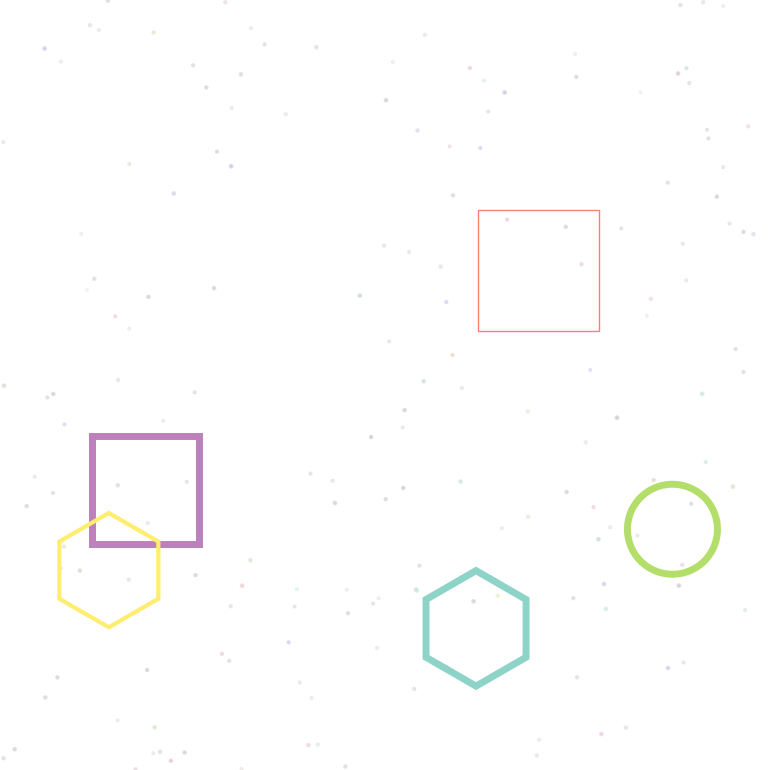[{"shape": "hexagon", "thickness": 2.5, "radius": 0.37, "center": [0.618, 0.184]}, {"shape": "square", "thickness": 0.5, "radius": 0.39, "center": [0.699, 0.648]}, {"shape": "circle", "thickness": 2.5, "radius": 0.29, "center": [0.873, 0.313]}, {"shape": "square", "thickness": 2.5, "radius": 0.35, "center": [0.189, 0.364]}, {"shape": "hexagon", "thickness": 1.5, "radius": 0.37, "center": [0.141, 0.26]}]